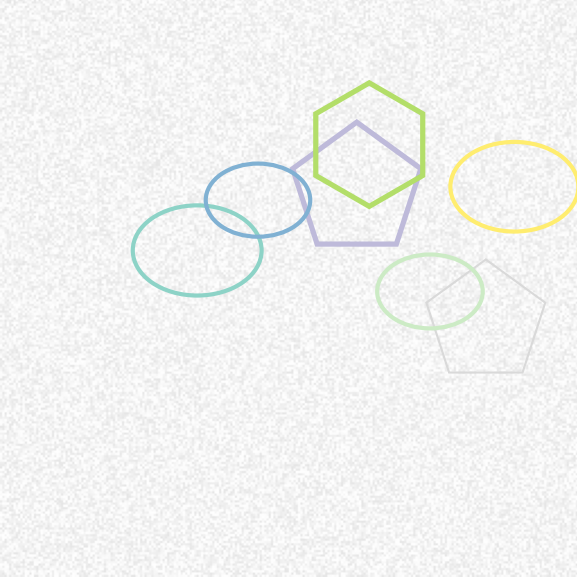[{"shape": "oval", "thickness": 2, "radius": 0.56, "center": [0.341, 0.565]}, {"shape": "pentagon", "thickness": 2.5, "radius": 0.58, "center": [0.618, 0.671]}, {"shape": "oval", "thickness": 2, "radius": 0.45, "center": [0.447, 0.653]}, {"shape": "hexagon", "thickness": 2.5, "radius": 0.53, "center": [0.639, 0.749]}, {"shape": "pentagon", "thickness": 1, "radius": 0.54, "center": [0.841, 0.442]}, {"shape": "oval", "thickness": 2, "radius": 0.46, "center": [0.745, 0.494]}, {"shape": "oval", "thickness": 2, "radius": 0.55, "center": [0.891, 0.676]}]